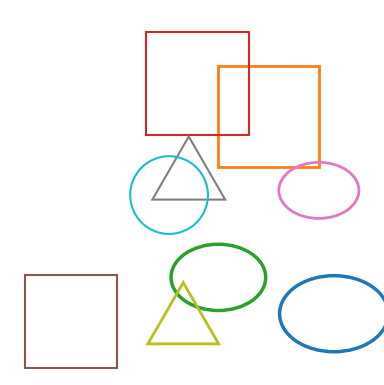[{"shape": "oval", "thickness": 2.5, "radius": 0.71, "center": [0.867, 0.185]}, {"shape": "square", "thickness": 2, "radius": 0.65, "center": [0.698, 0.698]}, {"shape": "oval", "thickness": 2.5, "radius": 0.61, "center": [0.567, 0.28]}, {"shape": "square", "thickness": 1.5, "radius": 0.67, "center": [0.514, 0.784]}, {"shape": "square", "thickness": 1.5, "radius": 0.6, "center": [0.184, 0.165]}, {"shape": "oval", "thickness": 2, "radius": 0.52, "center": [0.828, 0.506]}, {"shape": "triangle", "thickness": 1.5, "radius": 0.55, "center": [0.49, 0.536]}, {"shape": "triangle", "thickness": 2, "radius": 0.53, "center": [0.476, 0.16]}, {"shape": "circle", "thickness": 1.5, "radius": 0.5, "center": [0.439, 0.493]}]